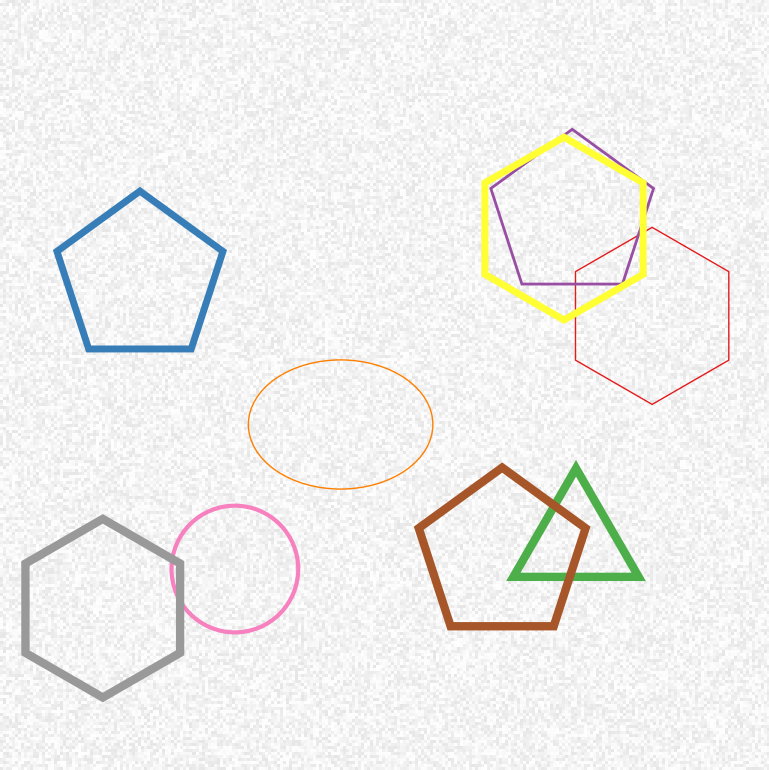[{"shape": "hexagon", "thickness": 0.5, "radius": 0.57, "center": [0.847, 0.59]}, {"shape": "pentagon", "thickness": 2.5, "radius": 0.57, "center": [0.182, 0.638]}, {"shape": "triangle", "thickness": 3, "radius": 0.47, "center": [0.748, 0.298]}, {"shape": "pentagon", "thickness": 1, "radius": 0.56, "center": [0.743, 0.721]}, {"shape": "oval", "thickness": 0.5, "radius": 0.6, "center": [0.442, 0.449]}, {"shape": "hexagon", "thickness": 2.5, "radius": 0.59, "center": [0.732, 0.703]}, {"shape": "pentagon", "thickness": 3, "radius": 0.57, "center": [0.652, 0.279]}, {"shape": "circle", "thickness": 1.5, "radius": 0.41, "center": [0.305, 0.261]}, {"shape": "hexagon", "thickness": 3, "radius": 0.58, "center": [0.133, 0.21]}]